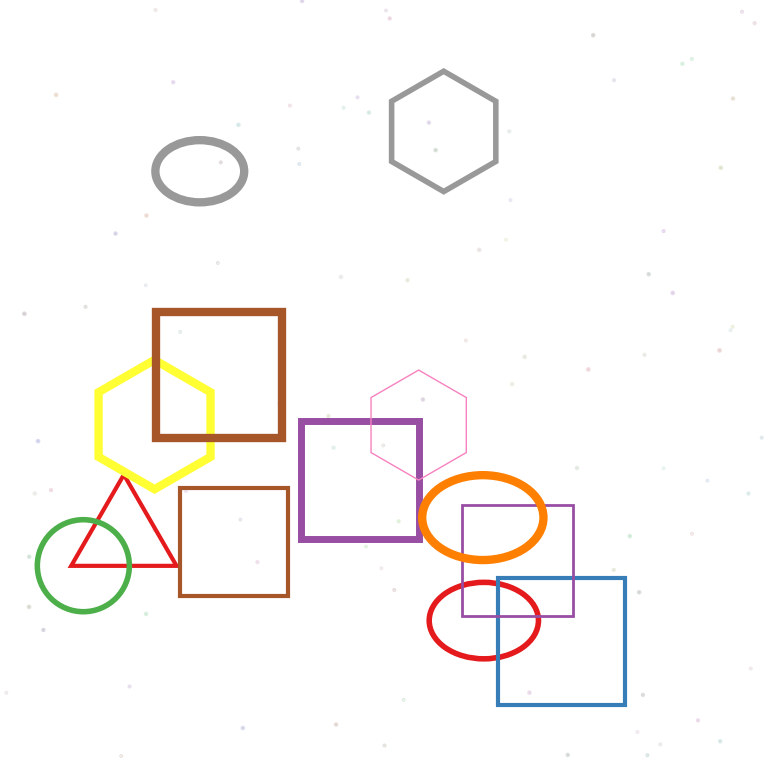[{"shape": "triangle", "thickness": 1.5, "radius": 0.39, "center": [0.161, 0.305]}, {"shape": "oval", "thickness": 2, "radius": 0.35, "center": [0.628, 0.194]}, {"shape": "square", "thickness": 1.5, "radius": 0.41, "center": [0.729, 0.167]}, {"shape": "circle", "thickness": 2, "radius": 0.3, "center": [0.108, 0.265]}, {"shape": "square", "thickness": 2.5, "radius": 0.38, "center": [0.467, 0.377]}, {"shape": "square", "thickness": 1, "radius": 0.36, "center": [0.672, 0.272]}, {"shape": "oval", "thickness": 3, "radius": 0.39, "center": [0.627, 0.328]}, {"shape": "hexagon", "thickness": 3, "radius": 0.42, "center": [0.201, 0.449]}, {"shape": "square", "thickness": 3, "radius": 0.41, "center": [0.284, 0.513]}, {"shape": "square", "thickness": 1.5, "radius": 0.35, "center": [0.304, 0.296]}, {"shape": "hexagon", "thickness": 0.5, "radius": 0.36, "center": [0.544, 0.448]}, {"shape": "hexagon", "thickness": 2, "radius": 0.39, "center": [0.576, 0.829]}, {"shape": "oval", "thickness": 3, "radius": 0.29, "center": [0.259, 0.778]}]